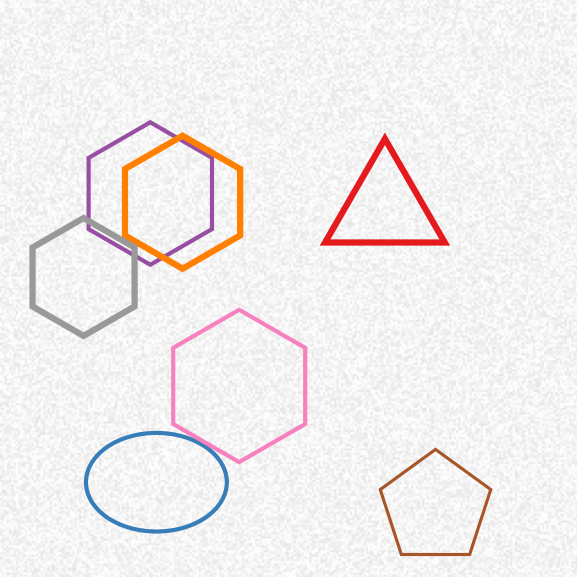[{"shape": "triangle", "thickness": 3, "radius": 0.6, "center": [0.667, 0.639]}, {"shape": "oval", "thickness": 2, "radius": 0.61, "center": [0.271, 0.164]}, {"shape": "hexagon", "thickness": 2, "radius": 0.62, "center": [0.26, 0.664]}, {"shape": "hexagon", "thickness": 3, "radius": 0.58, "center": [0.316, 0.649]}, {"shape": "pentagon", "thickness": 1.5, "radius": 0.5, "center": [0.754, 0.12]}, {"shape": "hexagon", "thickness": 2, "radius": 0.66, "center": [0.414, 0.331]}, {"shape": "hexagon", "thickness": 3, "radius": 0.51, "center": [0.145, 0.52]}]